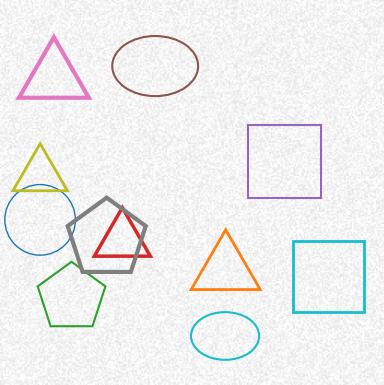[{"shape": "circle", "thickness": 1, "radius": 0.46, "center": [0.104, 0.429]}, {"shape": "triangle", "thickness": 2, "radius": 0.52, "center": [0.586, 0.3]}, {"shape": "pentagon", "thickness": 1.5, "radius": 0.46, "center": [0.186, 0.228]}, {"shape": "triangle", "thickness": 2.5, "radius": 0.42, "center": [0.318, 0.377]}, {"shape": "square", "thickness": 1.5, "radius": 0.48, "center": [0.738, 0.581]}, {"shape": "oval", "thickness": 1.5, "radius": 0.56, "center": [0.403, 0.828]}, {"shape": "triangle", "thickness": 3, "radius": 0.52, "center": [0.14, 0.799]}, {"shape": "pentagon", "thickness": 3, "radius": 0.53, "center": [0.277, 0.38]}, {"shape": "triangle", "thickness": 2, "radius": 0.41, "center": [0.104, 0.545]}, {"shape": "oval", "thickness": 1.5, "radius": 0.44, "center": [0.585, 0.127]}, {"shape": "square", "thickness": 2, "radius": 0.46, "center": [0.854, 0.283]}]